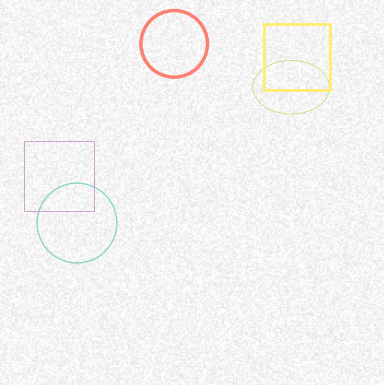[{"shape": "circle", "thickness": 1, "radius": 0.52, "center": [0.2, 0.421]}, {"shape": "circle", "thickness": 2.5, "radius": 0.43, "center": [0.452, 0.886]}, {"shape": "oval", "thickness": 0.5, "radius": 0.5, "center": [0.756, 0.773]}, {"shape": "square", "thickness": 0.5, "radius": 0.46, "center": [0.154, 0.543]}, {"shape": "square", "thickness": 2, "radius": 0.43, "center": [0.772, 0.852]}]